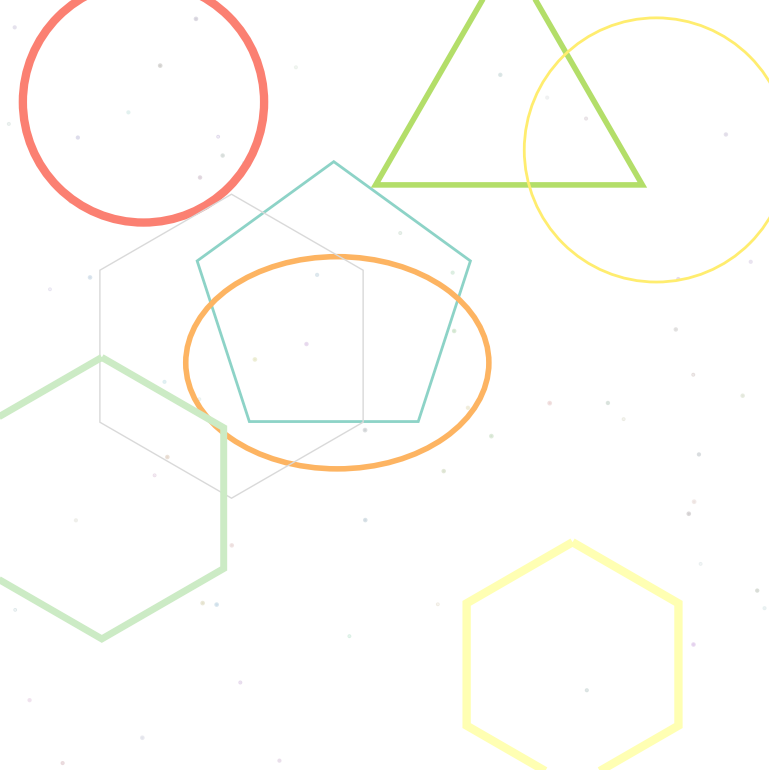[{"shape": "pentagon", "thickness": 1, "radius": 0.93, "center": [0.433, 0.603]}, {"shape": "hexagon", "thickness": 3, "radius": 0.79, "center": [0.744, 0.137]}, {"shape": "circle", "thickness": 3, "radius": 0.78, "center": [0.186, 0.868]}, {"shape": "oval", "thickness": 2, "radius": 0.98, "center": [0.438, 0.529]}, {"shape": "triangle", "thickness": 2, "radius": 1.0, "center": [0.661, 0.86]}, {"shape": "hexagon", "thickness": 0.5, "radius": 0.99, "center": [0.301, 0.55]}, {"shape": "hexagon", "thickness": 2.5, "radius": 0.91, "center": [0.132, 0.353]}, {"shape": "circle", "thickness": 1, "radius": 0.86, "center": [0.852, 0.805]}]